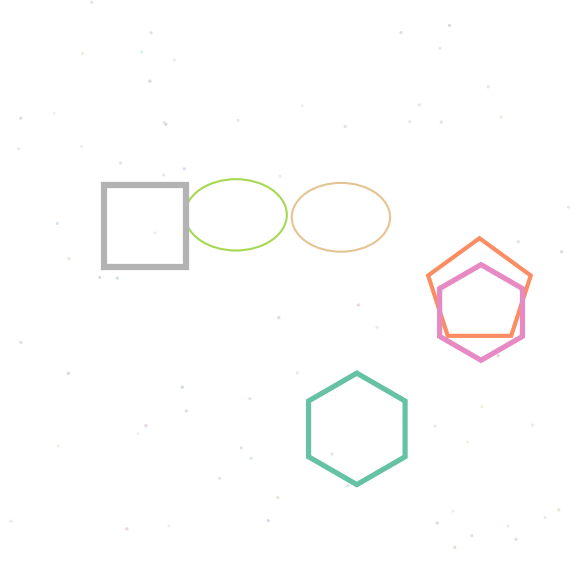[{"shape": "hexagon", "thickness": 2.5, "radius": 0.48, "center": [0.618, 0.256]}, {"shape": "pentagon", "thickness": 2, "radius": 0.47, "center": [0.83, 0.493]}, {"shape": "hexagon", "thickness": 2.5, "radius": 0.41, "center": [0.833, 0.458]}, {"shape": "oval", "thickness": 1, "radius": 0.44, "center": [0.408, 0.627]}, {"shape": "oval", "thickness": 1, "radius": 0.43, "center": [0.59, 0.623]}, {"shape": "square", "thickness": 3, "radius": 0.35, "center": [0.252, 0.608]}]